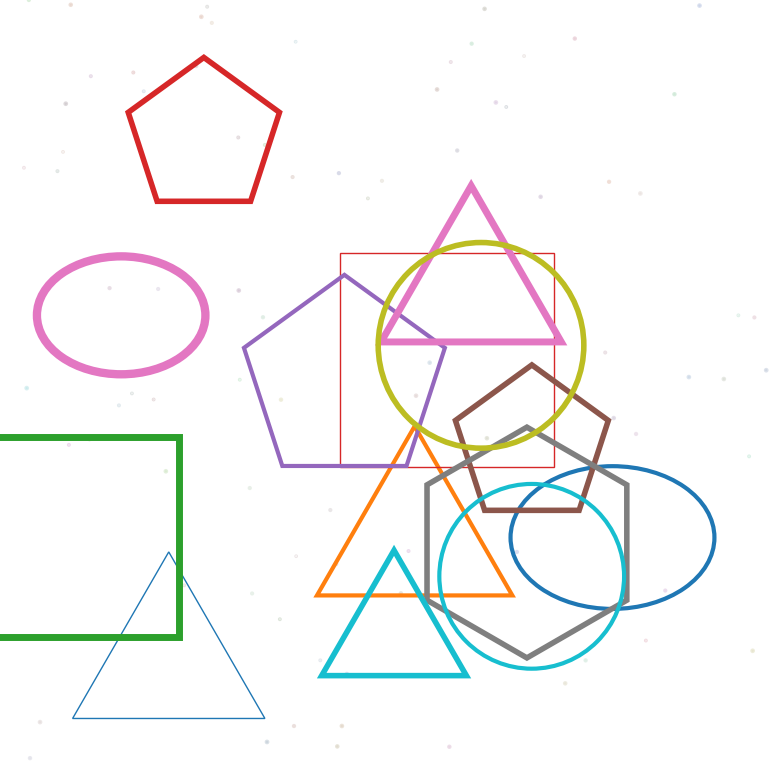[{"shape": "triangle", "thickness": 0.5, "radius": 0.72, "center": [0.219, 0.139]}, {"shape": "oval", "thickness": 1.5, "radius": 0.66, "center": [0.795, 0.302]}, {"shape": "triangle", "thickness": 1.5, "radius": 0.73, "center": [0.539, 0.3]}, {"shape": "square", "thickness": 2.5, "radius": 0.65, "center": [0.103, 0.303]}, {"shape": "pentagon", "thickness": 2, "radius": 0.52, "center": [0.265, 0.822]}, {"shape": "square", "thickness": 0.5, "radius": 0.7, "center": [0.58, 0.532]}, {"shape": "pentagon", "thickness": 1.5, "radius": 0.69, "center": [0.447, 0.506]}, {"shape": "pentagon", "thickness": 2, "radius": 0.52, "center": [0.691, 0.422]}, {"shape": "oval", "thickness": 3, "radius": 0.55, "center": [0.157, 0.59]}, {"shape": "triangle", "thickness": 2.5, "radius": 0.68, "center": [0.612, 0.624]}, {"shape": "hexagon", "thickness": 2, "radius": 0.75, "center": [0.684, 0.295]}, {"shape": "circle", "thickness": 2, "radius": 0.67, "center": [0.625, 0.551]}, {"shape": "circle", "thickness": 1.5, "radius": 0.6, "center": [0.691, 0.252]}, {"shape": "triangle", "thickness": 2, "radius": 0.54, "center": [0.512, 0.177]}]